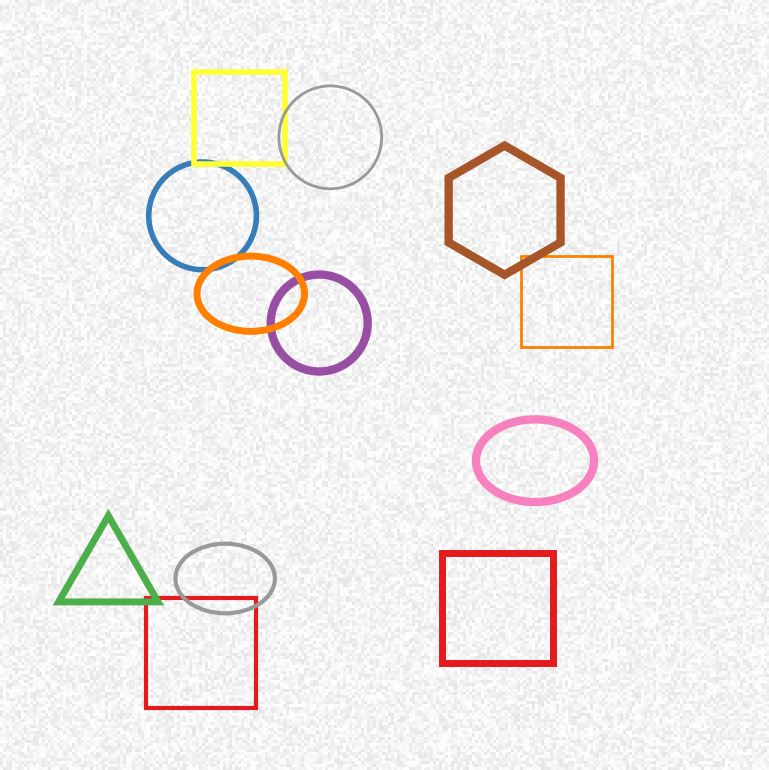[{"shape": "square", "thickness": 1.5, "radius": 0.36, "center": [0.261, 0.152]}, {"shape": "square", "thickness": 2.5, "radius": 0.36, "center": [0.646, 0.21]}, {"shape": "circle", "thickness": 2, "radius": 0.35, "center": [0.263, 0.72]}, {"shape": "triangle", "thickness": 2.5, "radius": 0.37, "center": [0.141, 0.256]}, {"shape": "circle", "thickness": 3, "radius": 0.31, "center": [0.415, 0.58]}, {"shape": "square", "thickness": 1, "radius": 0.3, "center": [0.736, 0.609]}, {"shape": "oval", "thickness": 2.5, "radius": 0.35, "center": [0.326, 0.619]}, {"shape": "square", "thickness": 2, "radius": 0.3, "center": [0.311, 0.847]}, {"shape": "hexagon", "thickness": 3, "radius": 0.42, "center": [0.655, 0.727]}, {"shape": "oval", "thickness": 3, "radius": 0.38, "center": [0.695, 0.402]}, {"shape": "oval", "thickness": 1.5, "radius": 0.32, "center": [0.292, 0.249]}, {"shape": "circle", "thickness": 1, "radius": 0.33, "center": [0.429, 0.822]}]